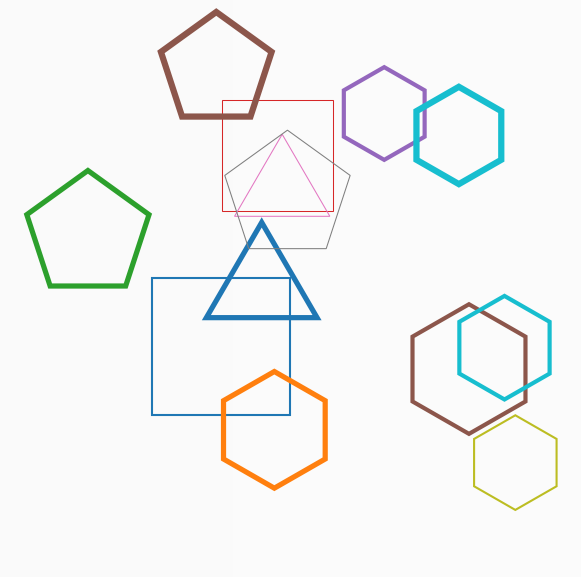[{"shape": "square", "thickness": 1, "radius": 0.6, "center": [0.38, 0.399]}, {"shape": "triangle", "thickness": 2.5, "radius": 0.55, "center": [0.45, 0.504]}, {"shape": "hexagon", "thickness": 2.5, "radius": 0.5, "center": [0.472, 0.255]}, {"shape": "pentagon", "thickness": 2.5, "radius": 0.55, "center": [0.151, 0.593]}, {"shape": "square", "thickness": 0.5, "radius": 0.48, "center": [0.477, 0.73]}, {"shape": "hexagon", "thickness": 2, "radius": 0.4, "center": [0.661, 0.803]}, {"shape": "pentagon", "thickness": 3, "radius": 0.5, "center": [0.372, 0.878]}, {"shape": "hexagon", "thickness": 2, "radius": 0.56, "center": [0.807, 0.36]}, {"shape": "triangle", "thickness": 0.5, "radius": 0.47, "center": [0.485, 0.672]}, {"shape": "pentagon", "thickness": 0.5, "radius": 0.57, "center": [0.495, 0.66]}, {"shape": "hexagon", "thickness": 1, "radius": 0.41, "center": [0.887, 0.198]}, {"shape": "hexagon", "thickness": 3, "radius": 0.42, "center": [0.789, 0.765]}, {"shape": "hexagon", "thickness": 2, "radius": 0.45, "center": [0.868, 0.397]}]